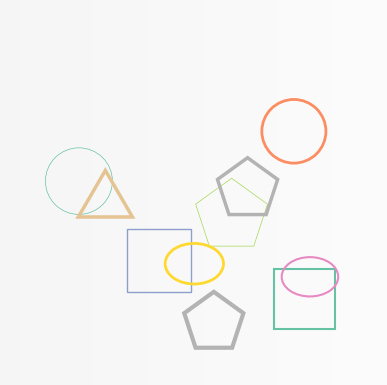[{"shape": "square", "thickness": 1.5, "radius": 0.39, "center": [0.785, 0.223]}, {"shape": "circle", "thickness": 0.5, "radius": 0.43, "center": [0.204, 0.53]}, {"shape": "circle", "thickness": 2, "radius": 0.41, "center": [0.758, 0.659]}, {"shape": "square", "thickness": 1, "radius": 0.41, "center": [0.411, 0.324]}, {"shape": "oval", "thickness": 1.5, "radius": 0.36, "center": [0.8, 0.281]}, {"shape": "pentagon", "thickness": 0.5, "radius": 0.49, "center": [0.598, 0.44]}, {"shape": "oval", "thickness": 2, "radius": 0.38, "center": [0.501, 0.315]}, {"shape": "triangle", "thickness": 2.5, "radius": 0.4, "center": [0.272, 0.477]}, {"shape": "pentagon", "thickness": 2.5, "radius": 0.41, "center": [0.639, 0.509]}, {"shape": "pentagon", "thickness": 3, "radius": 0.4, "center": [0.552, 0.162]}]